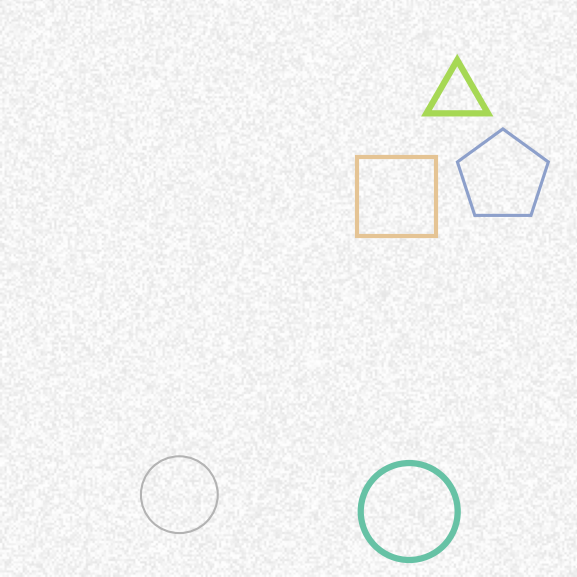[{"shape": "circle", "thickness": 3, "radius": 0.42, "center": [0.709, 0.113]}, {"shape": "pentagon", "thickness": 1.5, "radius": 0.41, "center": [0.871, 0.693]}, {"shape": "triangle", "thickness": 3, "radius": 0.31, "center": [0.792, 0.834]}, {"shape": "square", "thickness": 2, "radius": 0.34, "center": [0.686, 0.659]}, {"shape": "circle", "thickness": 1, "radius": 0.33, "center": [0.311, 0.143]}]